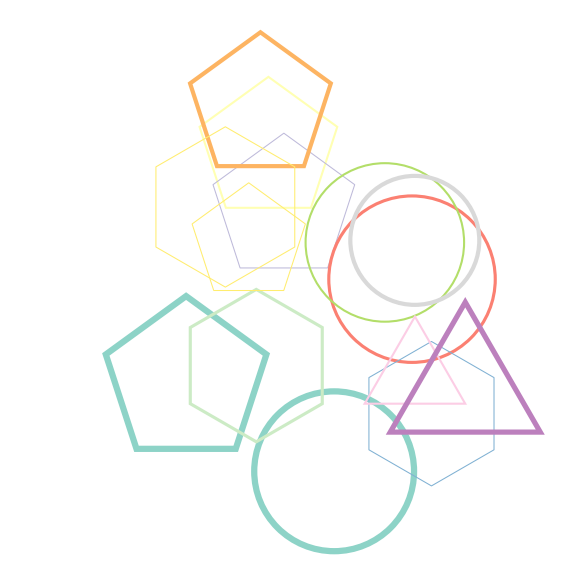[{"shape": "circle", "thickness": 3, "radius": 0.69, "center": [0.579, 0.183]}, {"shape": "pentagon", "thickness": 3, "radius": 0.73, "center": [0.322, 0.34]}, {"shape": "pentagon", "thickness": 1, "radius": 0.63, "center": [0.465, 0.741]}, {"shape": "pentagon", "thickness": 0.5, "radius": 0.64, "center": [0.492, 0.64]}, {"shape": "circle", "thickness": 1.5, "radius": 0.72, "center": [0.713, 0.516]}, {"shape": "hexagon", "thickness": 0.5, "radius": 0.63, "center": [0.747, 0.283]}, {"shape": "pentagon", "thickness": 2, "radius": 0.64, "center": [0.451, 0.815]}, {"shape": "circle", "thickness": 1, "radius": 0.69, "center": [0.666, 0.579]}, {"shape": "triangle", "thickness": 1, "radius": 0.5, "center": [0.718, 0.35]}, {"shape": "circle", "thickness": 2, "radius": 0.56, "center": [0.718, 0.583]}, {"shape": "triangle", "thickness": 2.5, "radius": 0.75, "center": [0.806, 0.326]}, {"shape": "hexagon", "thickness": 1.5, "radius": 0.66, "center": [0.444, 0.366]}, {"shape": "hexagon", "thickness": 0.5, "radius": 0.69, "center": [0.39, 0.641]}, {"shape": "pentagon", "thickness": 0.5, "radius": 0.52, "center": [0.431, 0.579]}]